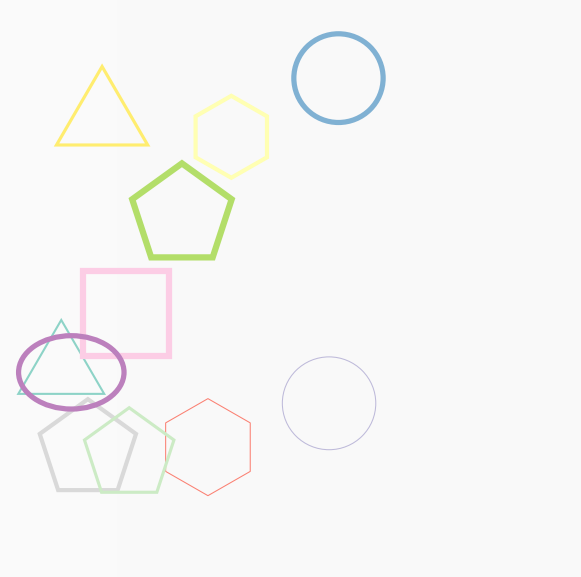[{"shape": "triangle", "thickness": 1, "radius": 0.43, "center": [0.105, 0.36]}, {"shape": "hexagon", "thickness": 2, "radius": 0.35, "center": [0.398, 0.762]}, {"shape": "circle", "thickness": 0.5, "radius": 0.4, "center": [0.566, 0.301]}, {"shape": "hexagon", "thickness": 0.5, "radius": 0.42, "center": [0.358, 0.225]}, {"shape": "circle", "thickness": 2.5, "radius": 0.38, "center": [0.582, 0.864]}, {"shape": "pentagon", "thickness": 3, "radius": 0.45, "center": [0.313, 0.626]}, {"shape": "square", "thickness": 3, "radius": 0.37, "center": [0.217, 0.456]}, {"shape": "pentagon", "thickness": 2, "radius": 0.44, "center": [0.151, 0.221]}, {"shape": "oval", "thickness": 2.5, "radius": 0.45, "center": [0.123, 0.354]}, {"shape": "pentagon", "thickness": 1.5, "radius": 0.4, "center": [0.222, 0.212]}, {"shape": "triangle", "thickness": 1.5, "radius": 0.45, "center": [0.176, 0.793]}]